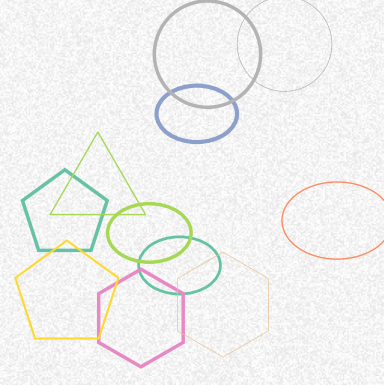[{"shape": "pentagon", "thickness": 2.5, "radius": 0.58, "center": [0.168, 0.443]}, {"shape": "oval", "thickness": 2, "radius": 0.53, "center": [0.466, 0.311]}, {"shape": "oval", "thickness": 1, "radius": 0.72, "center": [0.876, 0.427]}, {"shape": "oval", "thickness": 3, "radius": 0.52, "center": [0.511, 0.704]}, {"shape": "hexagon", "thickness": 2.5, "radius": 0.63, "center": [0.366, 0.174]}, {"shape": "oval", "thickness": 2.5, "radius": 0.54, "center": [0.388, 0.395]}, {"shape": "triangle", "thickness": 1, "radius": 0.72, "center": [0.254, 0.514]}, {"shape": "pentagon", "thickness": 1.5, "radius": 0.7, "center": [0.174, 0.235]}, {"shape": "hexagon", "thickness": 0.5, "radius": 0.68, "center": [0.579, 0.209]}, {"shape": "circle", "thickness": 0.5, "radius": 0.61, "center": [0.739, 0.886]}, {"shape": "circle", "thickness": 2.5, "radius": 0.69, "center": [0.539, 0.859]}]